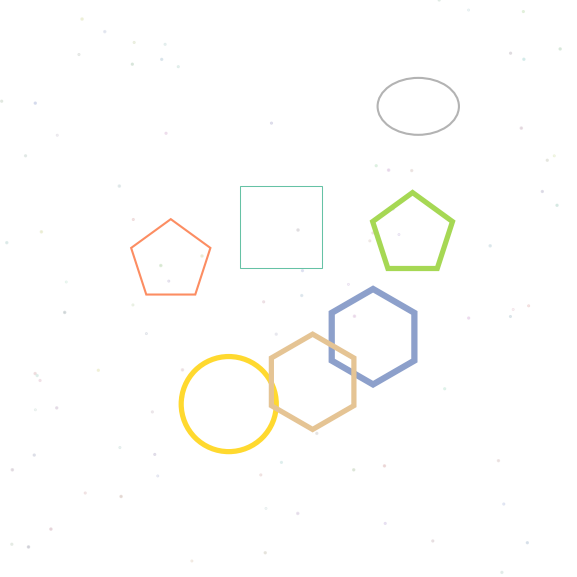[{"shape": "square", "thickness": 0.5, "radius": 0.36, "center": [0.486, 0.606]}, {"shape": "pentagon", "thickness": 1, "radius": 0.36, "center": [0.296, 0.548]}, {"shape": "hexagon", "thickness": 3, "radius": 0.41, "center": [0.646, 0.416]}, {"shape": "pentagon", "thickness": 2.5, "radius": 0.36, "center": [0.714, 0.593]}, {"shape": "circle", "thickness": 2.5, "radius": 0.41, "center": [0.396, 0.299]}, {"shape": "hexagon", "thickness": 2.5, "radius": 0.41, "center": [0.541, 0.338]}, {"shape": "oval", "thickness": 1, "radius": 0.35, "center": [0.724, 0.815]}]